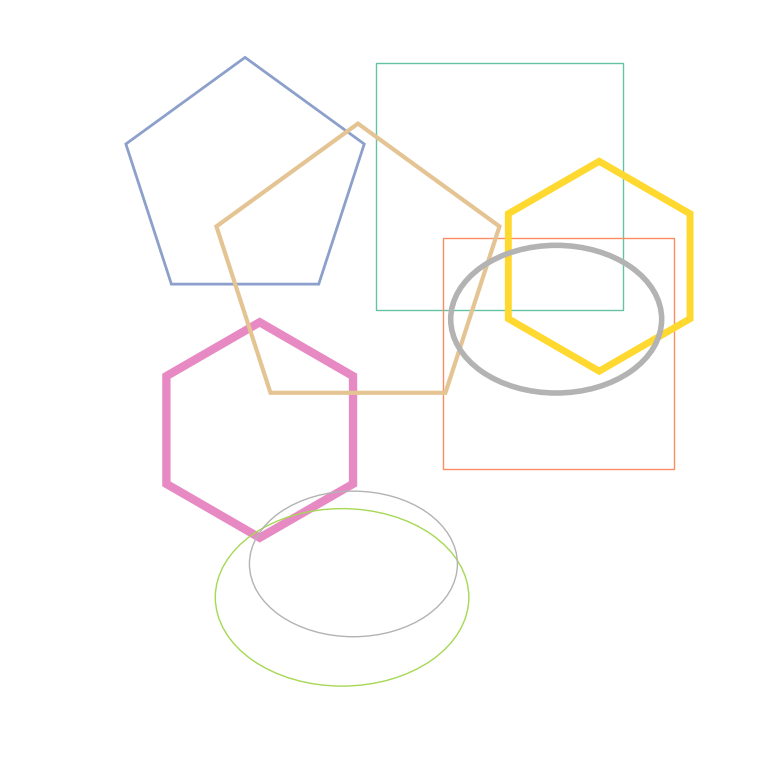[{"shape": "square", "thickness": 0.5, "radius": 0.8, "center": [0.649, 0.758]}, {"shape": "square", "thickness": 0.5, "radius": 0.75, "center": [0.726, 0.54]}, {"shape": "pentagon", "thickness": 1, "radius": 0.81, "center": [0.318, 0.763]}, {"shape": "hexagon", "thickness": 3, "radius": 0.7, "center": [0.337, 0.442]}, {"shape": "oval", "thickness": 0.5, "radius": 0.82, "center": [0.444, 0.224]}, {"shape": "hexagon", "thickness": 2.5, "radius": 0.68, "center": [0.778, 0.654]}, {"shape": "pentagon", "thickness": 1.5, "radius": 0.97, "center": [0.465, 0.646]}, {"shape": "oval", "thickness": 0.5, "radius": 0.68, "center": [0.459, 0.268]}, {"shape": "oval", "thickness": 2, "radius": 0.68, "center": [0.722, 0.585]}]